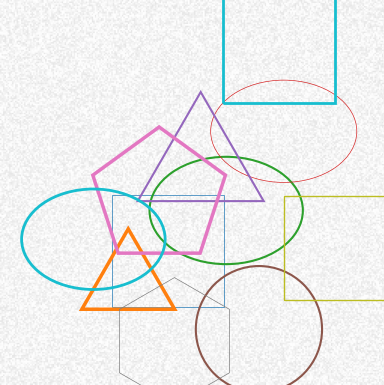[{"shape": "square", "thickness": 0.5, "radius": 0.73, "center": [0.437, 0.348]}, {"shape": "triangle", "thickness": 2.5, "radius": 0.7, "center": [0.333, 0.266]}, {"shape": "oval", "thickness": 1.5, "radius": 1.0, "center": [0.587, 0.453]}, {"shape": "oval", "thickness": 0.5, "radius": 0.95, "center": [0.737, 0.659]}, {"shape": "triangle", "thickness": 1.5, "radius": 0.94, "center": [0.521, 0.572]}, {"shape": "circle", "thickness": 1.5, "radius": 0.82, "center": [0.673, 0.145]}, {"shape": "pentagon", "thickness": 2.5, "radius": 0.91, "center": [0.413, 0.489]}, {"shape": "hexagon", "thickness": 0.5, "radius": 0.82, "center": [0.453, 0.114]}, {"shape": "square", "thickness": 1, "radius": 0.68, "center": [0.874, 0.356]}, {"shape": "oval", "thickness": 2, "radius": 0.93, "center": [0.243, 0.379]}, {"shape": "square", "thickness": 2, "radius": 0.73, "center": [0.725, 0.88]}]